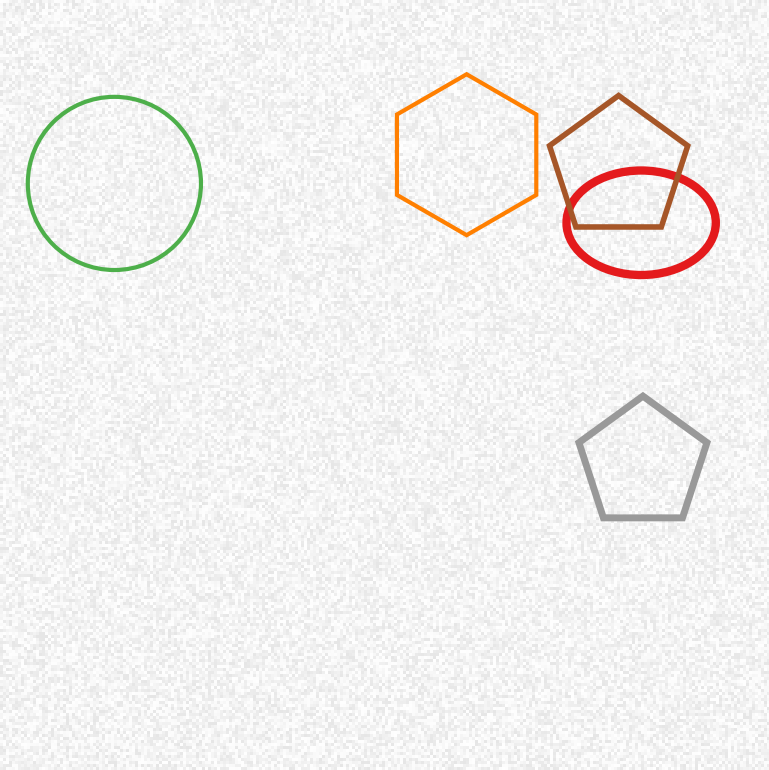[{"shape": "oval", "thickness": 3, "radius": 0.48, "center": [0.833, 0.711]}, {"shape": "circle", "thickness": 1.5, "radius": 0.56, "center": [0.149, 0.762]}, {"shape": "hexagon", "thickness": 1.5, "radius": 0.52, "center": [0.606, 0.799]}, {"shape": "pentagon", "thickness": 2, "radius": 0.47, "center": [0.803, 0.782]}, {"shape": "pentagon", "thickness": 2.5, "radius": 0.44, "center": [0.835, 0.398]}]